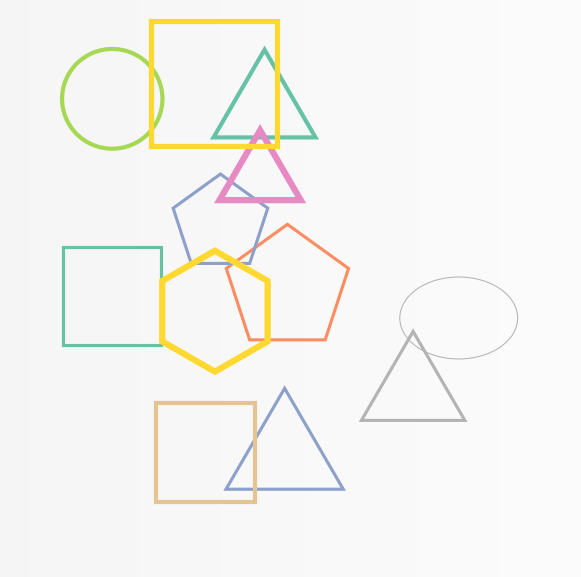[{"shape": "square", "thickness": 1.5, "radius": 0.42, "center": [0.193, 0.486]}, {"shape": "triangle", "thickness": 2, "radius": 0.51, "center": [0.455, 0.812]}, {"shape": "pentagon", "thickness": 1.5, "radius": 0.55, "center": [0.494, 0.5]}, {"shape": "pentagon", "thickness": 1.5, "radius": 0.43, "center": [0.379, 0.612]}, {"shape": "triangle", "thickness": 1.5, "radius": 0.58, "center": [0.49, 0.21]}, {"shape": "triangle", "thickness": 3, "radius": 0.4, "center": [0.448, 0.693]}, {"shape": "circle", "thickness": 2, "radius": 0.43, "center": [0.193, 0.828]}, {"shape": "hexagon", "thickness": 3, "radius": 0.52, "center": [0.37, 0.46]}, {"shape": "square", "thickness": 2.5, "radius": 0.54, "center": [0.369, 0.855]}, {"shape": "square", "thickness": 2, "radius": 0.43, "center": [0.354, 0.215]}, {"shape": "oval", "thickness": 0.5, "radius": 0.51, "center": [0.789, 0.449]}, {"shape": "triangle", "thickness": 1.5, "radius": 0.51, "center": [0.711, 0.323]}]